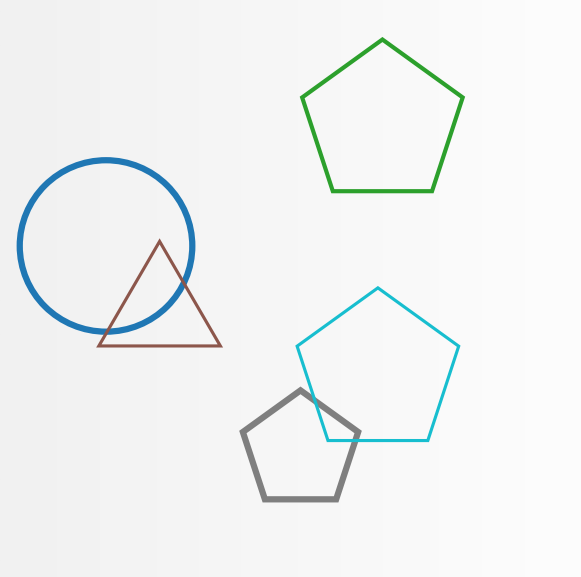[{"shape": "circle", "thickness": 3, "radius": 0.74, "center": [0.182, 0.573]}, {"shape": "pentagon", "thickness": 2, "radius": 0.73, "center": [0.658, 0.786]}, {"shape": "triangle", "thickness": 1.5, "radius": 0.6, "center": [0.275, 0.46]}, {"shape": "pentagon", "thickness": 3, "radius": 0.52, "center": [0.517, 0.219]}, {"shape": "pentagon", "thickness": 1.5, "radius": 0.73, "center": [0.65, 0.355]}]